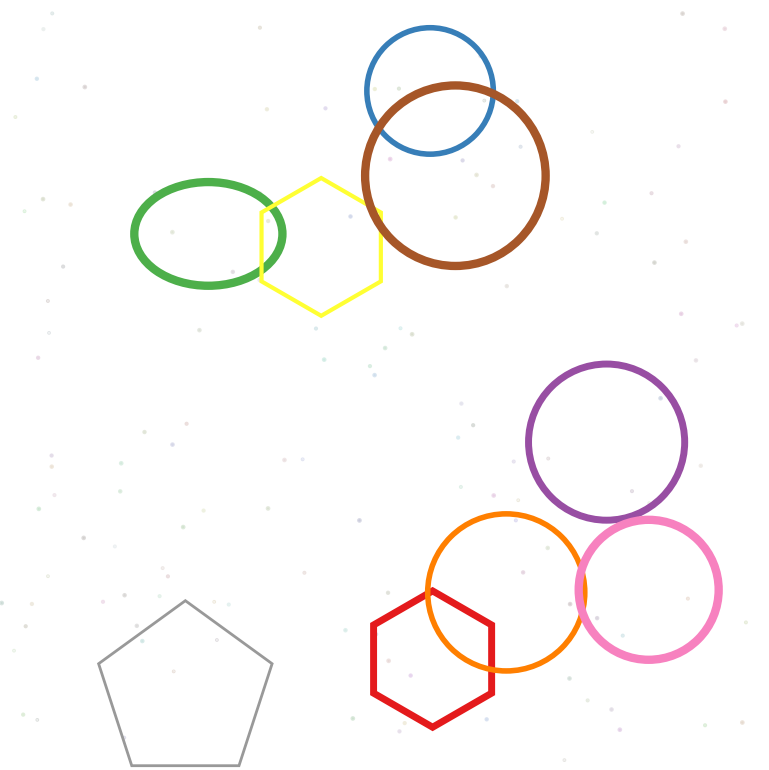[{"shape": "hexagon", "thickness": 2.5, "radius": 0.44, "center": [0.562, 0.144]}, {"shape": "circle", "thickness": 2, "radius": 0.41, "center": [0.559, 0.882]}, {"shape": "oval", "thickness": 3, "radius": 0.48, "center": [0.271, 0.696]}, {"shape": "circle", "thickness": 2.5, "radius": 0.51, "center": [0.788, 0.426]}, {"shape": "circle", "thickness": 2, "radius": 0.51, "center": [0.657, 0.231]}, {"shape": "hexagon", "thickness": 1.5, "radius": 0.45, "center": [0.417, 0.679]}, {"shape": "circle", "thickness": 3, "radius": 0.59, "center": [0.591, 0.772]}, {"shape": "circle", "thickness": 3, "radius": 0.45, "center": [0.842, 0.234]}, {"shape": "pentagon", "thickness": 1, "radius": 0.59, "center": [0.241, 0.101]}]